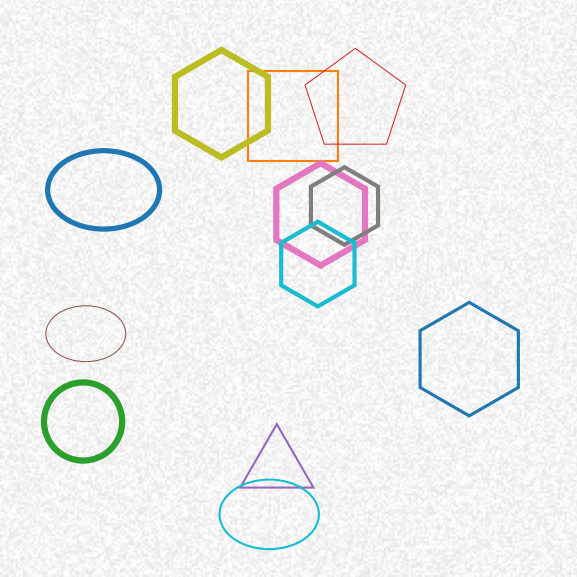[{"shape": "oval", "thickness": 2.5, "radius": 0.48, "center": [0.179, 0.67]}, {"shape": "hexagon", "thickness": 1.5, "radius": 0.49, "center": [0.813, 0.377]}, {"shape": "square", "thickness": 1, "radius": 0.39, "center": [0.507, 0.798]}, {"shape": "circle", "thickness": 3, "radius": 0.34, "center": [0.144, 0.269]}, {"shape": "pentagon", "thickness": 0.5, "radius": 0.46, "center": [0.615, 0.824]}, {"shape": "triangle", "thickness": 1, "radius": 0.37, "center": [0.479, 0.191]}, {"shape": "oval", "thickness": 0.5, "radius": 0.35, "center": [0.149, 0.421]}, {"shape": "hexagon", "thickness": 3, "radius": 0.44, "center": [0.555, 0.628]}, {"shape": "hexagon", "thickness": 2, "radius": 0.34, "center": [0.597, 0.642]}, {"shape": "hexagon", "thickness": 3, "radius": 0.47, "center": [0.383, 0.82]}, {"shape": "hexagon", "thickness": 2, "radius": 0.37, "center": [0.55, 0.542]}, {"shape": "oval", "thickness": 1, "radius": 0.43, "center": [0.466, 0.108]}]